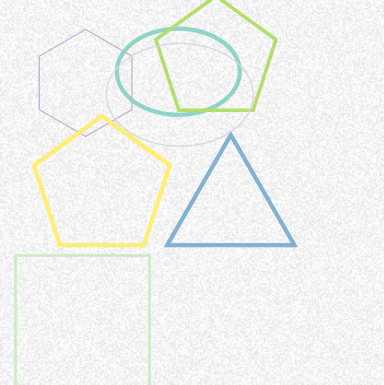[{"shape": "oval", "thickness": 3, "radius": 0.8, "center": [0.463, 0.814]}, {"shape": "hexagon", "thickness": 1, "radius": 0.69, "center": [0.222, 0.785]}, {"shape": "triangle", "thickness": 3, "radius": 0.95, "center": [0.6, 0.459]}, {"shape": "pentagon", "thickness": 2.5, "radius": 0.82, "center": [0.561, 0.846]}, {"shape": "oval", "thickness": 1, "radius": 0.95, "center": [0.467, 0.754]}, {"shape": "square", "thickness": 2, "radius": 0.87, "center": [0.214, 0.165]}, {"shape": "pentagon", "thickness": 3, "radius": 0.93, "center": [0.265, 0.513]}]